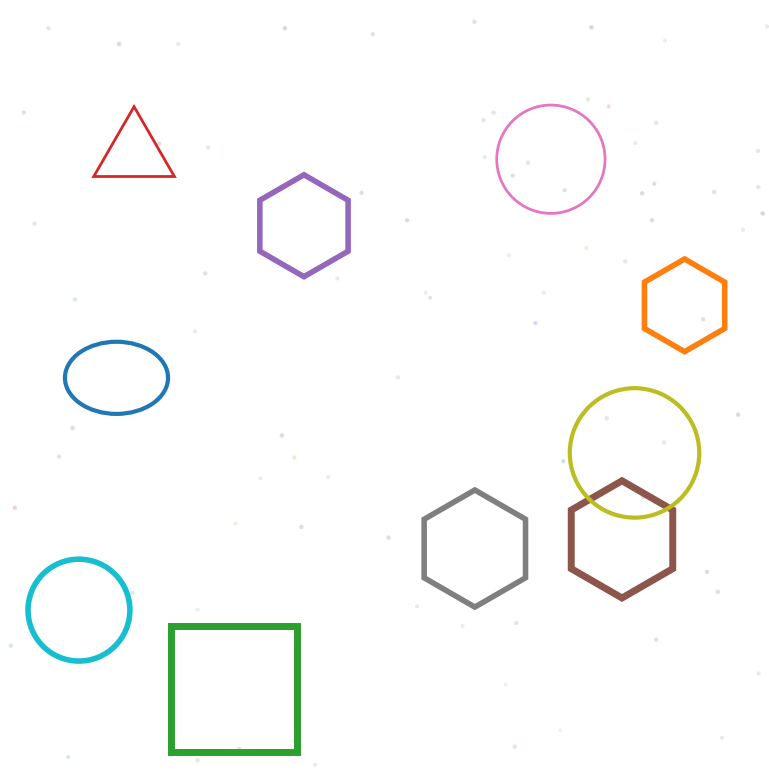[{"shape": "oval", "thickness": 1.5, "radius": 0.33, "center": [0.151, 0.509]}, {"shape": "hexagon", "thickness": 2, "radius": 0.3, "center": [0.889, 0.603]}, {"shape": "square", "thickness": 2.5, "radius": 0.41, "center": [0.304, 0.105]}, {"shape": "triangle", "thickness": 1, "radius": 0.3, "center": [0.174, 0.801]}, {"shape": "hexagon", "thickness": 2, "radius": 0.33, "center": [0.395, 0.707]}, {"shape": "hexagon", "thickness": 2.5, "radius": 0.38, "center": [0.808, 0.3]}, {"shape": "circle", "thickness": 1, "radius": 0.35, "center": [0.715, 0.793]}, {"shape": "hexagon", "thickness": 2, "radius": 0.38, "center": [0.617, 0.288]}, {"shape": "circle", "thickness": 1.5, "radius": 0.42, "center": [0.824, 0.412]}, {"shape": "circle", "thickness": 2, "radius": 0.33, "center": [0.103, 0.208]}]